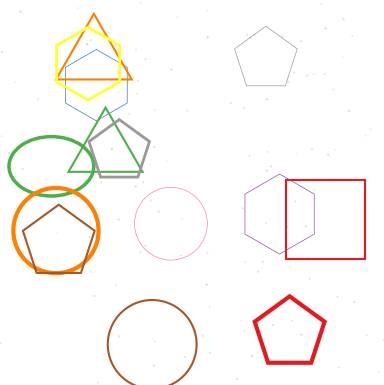[{"shape": "pentagon", "thickness": 3, "radius": 0.48, "center": [0.752, 0.135]}, {"shape": "square", "thickness": 1.5, "radius": 0.51, "center": [0.845, 0.43]}, {"shape": "hexagon", "thickness": 0.5, "radius": 0.46, "center": [0.25, 0.779]}, {"shape": "oval", "thickness": 2.5, "radius": 0.55, "center": [0.133, 0.568]}, {"shape": "triangle", "thickness": 1.5, "radius": 0.56, "center": [0.274, 0.609]}, {"shape": "hexagon", "thickness": 0.5, "radius": 0.52, "center": [0.726, 0.444]}, {"shape": "triangle", "thickness": 1.5, "radius": 0.57, "center": [0.244, 0.85]}, {"shape": "circle", "thickness": 3, "radius": 0.55, "center": [0.145, 0.401]}, {"shape": "hexagon", "thickness": 2, "radius": 0.47, "center": [0.229, 0.835]}, {"shape": "circle", "thickness": 1.5, "radius": 0.58, "center": [0.395, 0.105]}, {"shape": "pentagon", "thickness": 1.5, "radius": 0.49, "center": [0.153, 0.37]}, {"shape": "circle", "thickness": 0.5, "radius": 0.47, "center": [0.444, 0.419]}, {"shape": "pentagon", "thickness": 2, "radius": 0.41, "center": [0.31, 0.607]}, {"shape": "pentagon", "thickness": 0.5, "radius": 0.43, "center": [0.691, 0.846]}]